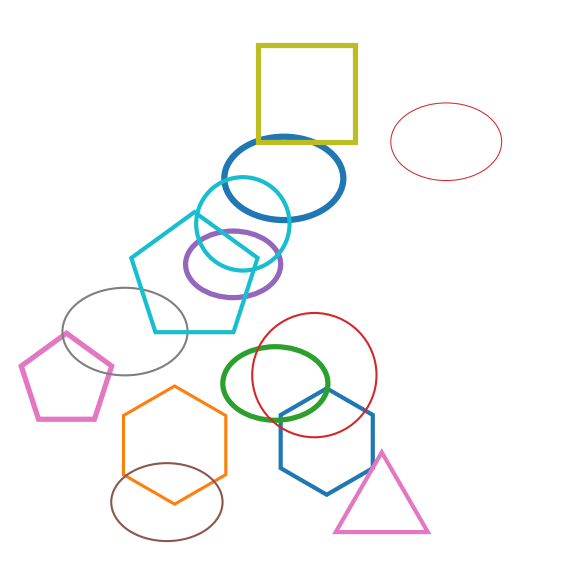[{"shape": "hexagon", "thickness": 2, "radius": 0.46, "center": [0.566, 0.235]}, {"shape": "oval", "thickness": 3, "radius": 0.52, "center": [0.491, 0.69]}, {"shape": "hexagon", "thickness": 1.5, "radius": 0.51, "center": [0.302, 0.228]}, {"shape": "oval", "thickness": 2.5, "radius": 0.45, "center": [0.477, 0.335]}, {"shape": "circle", "thickness": 1, "radius": 0.54, "center": [0.544, 0.35]}, {"shape": "oval", "thickness": 0.5, "radius": 0.48, "center": [0.773, 0.754]}, {"shape": "oval", "thickness": 2.5, "radius": 0.41, "center": [0.404, 0.541]}, {"shape": "oval", "thickness": 1, "radius": 0.48, "center": [0.289, 0.13]}, {"shape": "triangle", "thickness": 2, "radius": 0.46, "center": [0.661, 0.124]}, {"shape": "pentagon", "thickness": 2.5, "radius": 0.41, "center": [0.115, 0.34]}, {"shape": "oval", "thickness": 1, "radius": 0.54, "center": [0.216, 0.425]}, {"shape": "square", "thickness": 2.5, "radius": 0.42, "center": [0.531, 0.838]}, {"shape": "pentagon", "thickness": 2, "radius": 0.57, "center": [0.337, 0.517]}, {"shape": "circle", "thickness": 2, "radius": 0.4, "center": [0.421, 0.611]}]